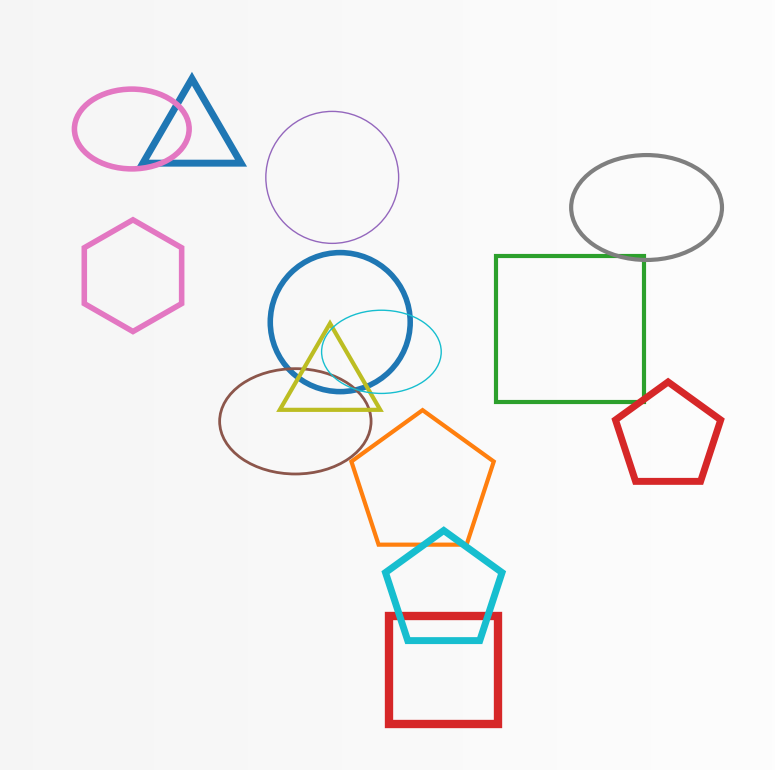[{"shape": "triangle", "thickness": 2.5, "radius": 0.37, "center": [0.248, 0.825]}, {"shape": "circle", "thickness": 2, "radius": 0.45, "center": [0.439, 0.582]}, {"shape": "pentagon", "thickness": 1.5, "radius": 0.48, "center": [0.545, 0.371]}, {"shape": "square", "thickness": 1.5, "radius": 0.48, "center": [0.736, 0.573]}, {"shape": "pentagon", "thickness": 2.5, "radius": 0.36, "center": [0.862, 0.433]}, {"shape": "square", "thickness": 3, "radius": 0.35, "center": [0.572, 0.13]}, {"shape": "circle", "thickness": 0.5, "radius": 0.43, "center": [0.429, 0.77]}, {"shape": "oval", "thickness": 1, "radius": 0.49, "center": [0.381, 0.453]}, {"shape": "hexagon", "thickness": 2, "radius": 0.36, "center": [0.172, 0.642]}, {"shape": "oval", "thickness": 2, "radius": 0.37, "center": [0.17, 0.832]}, {"shape": "oval", "thickness": 1.5, "radius": 0.49, "center": [0.834, 0.731]}, {"shape": "triangle", "thickness": 1.5, "radius": 0.37, "center": [0.426, 0.505]}, {"shape": "oval", "thickness": 0.5, "radius": 0.39, "center": [0.492, 0.543]}, {"shape": "pentagon", "thickness": 2.5, "radius": 0.4, "center": [0.573, 0.232]}]